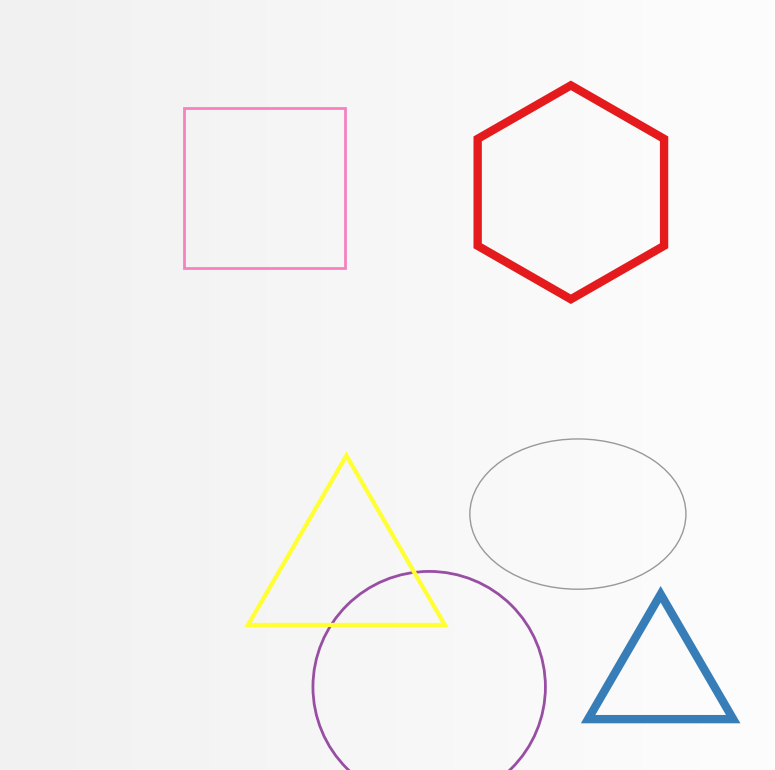[{"shape": "hexagon", "thickness": 3, "radius": 0.69, "center": [0.737, 0.75]}, {"shape": "triangle", "thickness": 3, "radius": 0.54, "center": [0.852, 0.12]}, {"shape": "circle", "thickness": 1, "radius": 0.75, "center": [0.554, 0.108]}, {"shape": "triangle", "thickness": 1.5, "radius": 0.73, "center": [0.447, 0.262]}, {"shape": "square", "thickness": 1, "radius": 0.52, "center": [0.341, 0.756]}, {"shape": "oval", "thickness": 0.5, "radius": 0.7, "center": [0.746, 0.332]}]